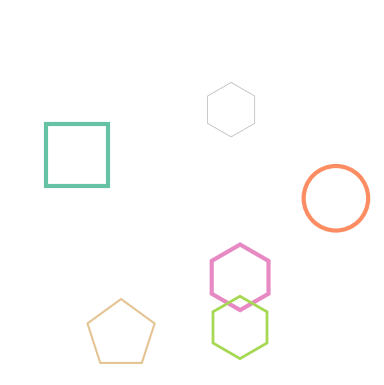[{"shape": "square", "thickness": 3, "radius": 0.41, "center": [0.2, 0.598]}, {"shape": "circle", "thickness": 3, "radius": 0.42, "center": [0.873, 0.485]}, {"shape": "hexagon", "thickness": 3, "radius": 0.43, "center": [0.624, 0.28]}, {"shape": "hexagon", "thickness": 2, "radius": 0.4, "center": [0.623, 0.15]}, {"shape": "pentagon", "thickness": 1.5, "radius": 0.46, "center": [0.314, 0.131]}, {"shape": "hexagon", "thickness": 0.5, "radius": 0.35, "center": [0.6, 0.715]}]